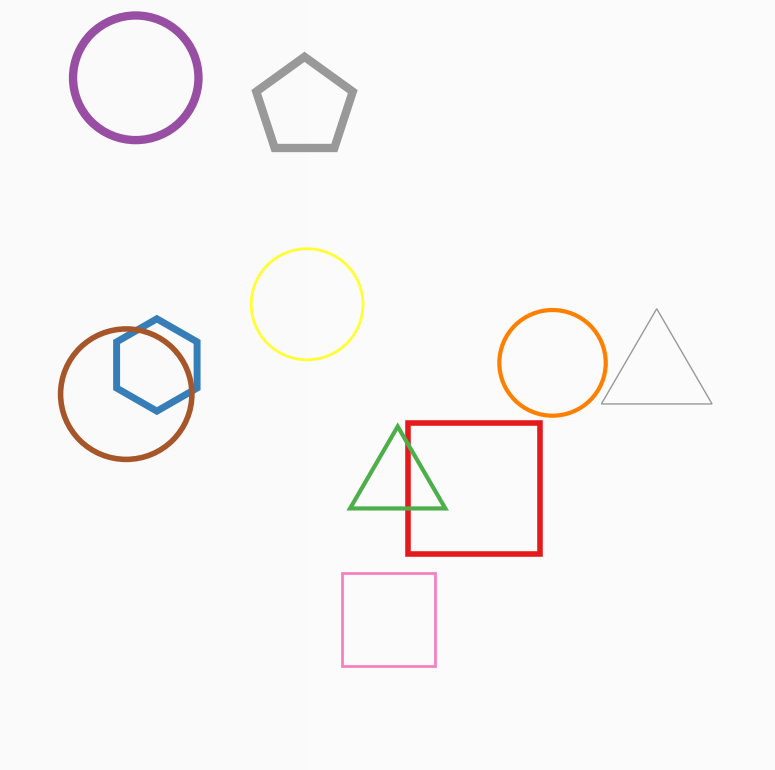[{"shape": "square", "thickness": 2, "radius": 0.43, "center": [0.612, 0.365]}, {"shape": "hexagon", "thickness": 2.5, "radius": 0.3, "center": [0.202, 0.526]}, {"shape": "triangle", "thickness": 1.5, "radius": 0.35, "center": [0.513, 0.375]}, {"shape": "circle", "thickness": 3, "radius": 0.4, "center": [0.175, 0.899]}, {"shape": "circle", "thickness": 1.5, "radius": 0.34, "center": [0.713, 0.529]}, {"shape": "circle", "thickness": 1, "radius": 0.36, "center": [0.396, 0.605]}, {"shape": "circle", "thickness": 2, "radius": 0.42, "center": [0.163, 0.488]}, {"shape": "square", "thickness": 1, "radius": 0.3, "center": [0.501, 0.196]}, {"shape": "pentagon", "thickness": 3, "radius": 0.33, "center": [0.393, 0.861]}, {"shape": "triangle", "thickness": 0.5, "radius": 0.41, "center": [0.847, 0.517]}]